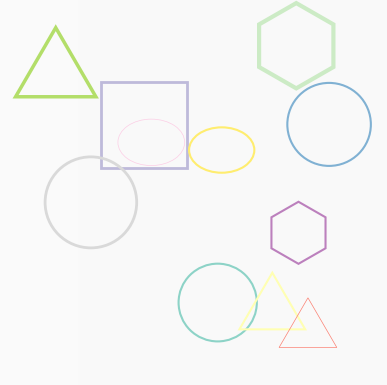[{"shape": "circle", "thickness": 1.5, "radius": 0.5, "center": [0.562, 0.214]}, {"shape": "triangle", "thickness": 1.5, "radius": 0.49, "center": [0.703, 0.194]}, {"shape": "square", "thickness": 2, "radius": 0.56, "center": [0.372, 0.675]}, {"shape": "triangle", "thickness": 0.5, "radius": 0.43, "center": [0.795, 0.14]}, {"shape": "circle", "thickness": 1.5, "radius": 0.54, "center": [0.849, 0.677]}, {"shape": "triangle", "thickness": 2.5, "radius": 0.6, "center": [0.144, 0.808]}, {"shape": "oval", "thickness": 0.5, "radius": 0.43, "center": [0.39, 0.63]}, {"shape": "circle", "thickness": 2, "radius": 0.59, "center": [0.235, 0.474]}, {"shape": "hexagon", "thickness": 1.5, "radius": 0.4, "center": [0.77, 0.395]}, {"shape": "hexagon", "thickness": 3, "radius": 0.55, "center": [0.765, 0.881]}, {"shape": "oval", "thickness": 1.5, "radius": 0.42, "center": [0.572, 0.61]}]